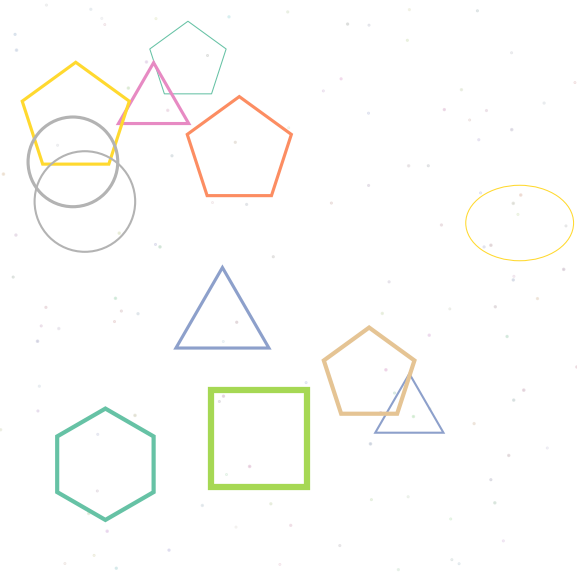[{"shape": "hexagon", "thickness": 2, "radius": 0.48, "center": [0.183, 0.195]}, {"shape": "pentagon", "thickness": 0.5, "radius": 0.35, "center": [0.325, 0.893]}, {"shape": "pentagon", "thickness": 1.5, "radius": 0.47, "center": [0.414, 0.737]}, {"shape": "triangle", "thickness": 1, "radius": 0.34, "center": [0.709, 0.284]}, {"shape": "triangle", "thickness": 1.5, "radius": 0.46, "center": [0.385, 0.443]}, {"shape": "triangle", "thickness": 1.5, "radius": 0.35, "center": [0.266, 0.82]}, {"shape": "square", "thickness": 3, "radius": 0.42, "center": [0.448, 0.24]}, {"shape": "pentagon", "thickness": 1.5, "radius": 0.49, "center": [0.131, 0.794]}, {"shape": "oval", "thickness": 0.5, "radius": 0.47, "center": [0.9, 0.613]}, {"shape": "pentagon", "thickness": 2, "radius": 0.41, "center": [0.639, 0.349]}, {"shape": "circle", "thickness": 1, "radius": 0.44, "center": [0.147, 0.65]}, {"shape": "circle", "thickness": 1.5, "radius": 0.39, "center": [0.126, 0.719]}]